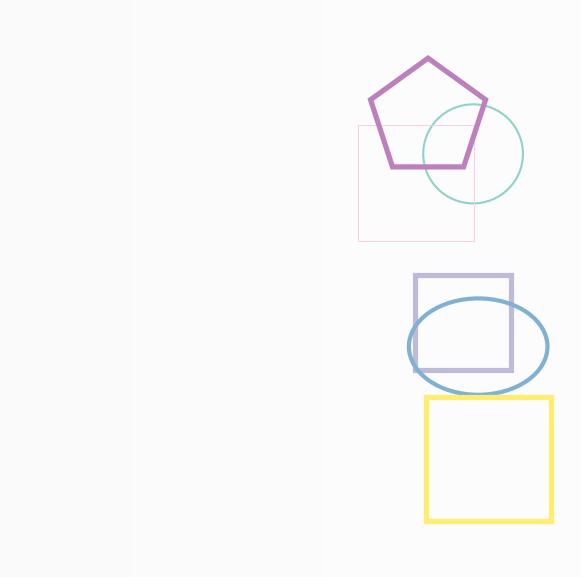[{"shape": "circle", "thickness": 1, "radius": 0.43, "center": [0.814, 0.733]}, {"shape": "square", "thickness": 2.5, "radius": 0.41, "center": [0.796, 0.441]}, {"shape": "oval", "thickness": 2, "radius": 0.6, "center": [0.823, 0.399]}, {"shape": "square", "thickness": 0.5, "radius": 0.5, "center": [0.715, 0.682]}, {"shape": "pentagon", "thickness": 2.5, "radius": 0.52, "center": [0.736, 0.794]}, {"shape": "square", "thickness": 2.5, "radius": 0.54, "center": [0.84, 0.204]}]